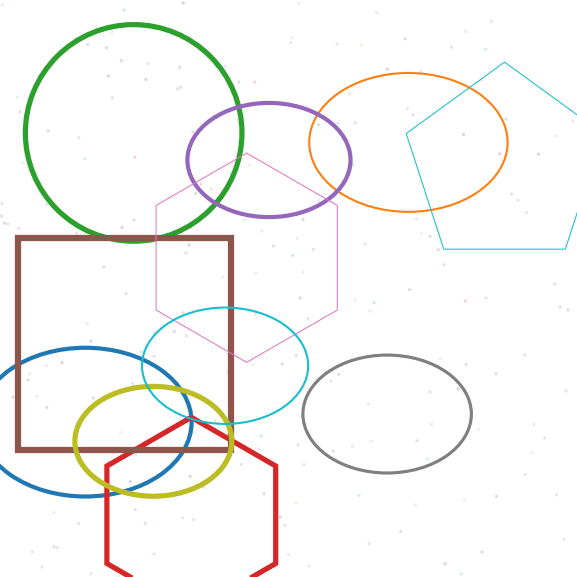[{"shape": "oval", "thickness": 2, "radius": 0.92, "center": [0.148, 0.268]}, {"shape": "oval", "thickness": 1, "radius": 0.86, "center": [0.707, 0.753]}, {"shape": "circle", "thickness": 2.5, "radius": 0.94, "center": [0.231, 0.769]}, {"shape": "hexagon", "thickness": 2.5, "radius": 0.84, "center": [0.331, 0.108]}, {"shape": "oval", "thickness": 2, "radius": 0.71, "center": [0.466, 0.722]}, {"shape": "square", "thickness": 3, "radius": 0.92, "center": [0.215, 0.404]}, {"shape": "hexagon", "thickness": 0.5, "radius": 0.91, "center": [0.427, 0.553]}, {"shape": "oval", "thickness": 1.5, "radius": 0.73, "center": [0.67, 0.282]}, {"shape": "oval", "thickness": 2.5, "radius": 0.68, "center": [0.265, 0.235]}, {"shape": "oval", "thickness": 1, "radius": 0.72, "center": [0.39, 0.366]}, {"shape": "pentagon", "thickness": 0.5, "radius": 0.9, "center": [0.874, 0.713]}]